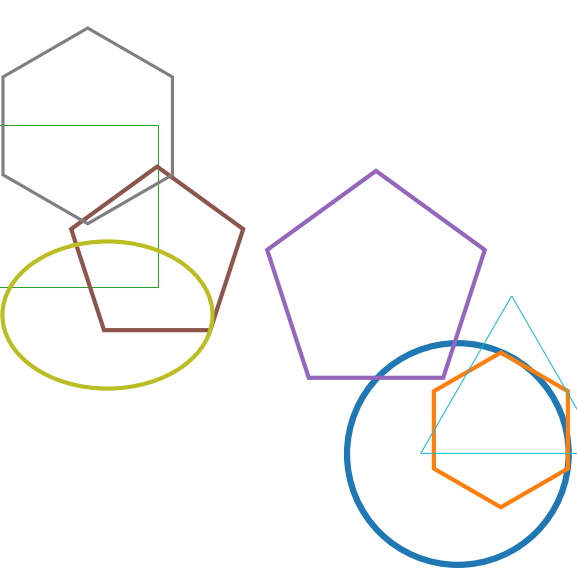[{"shape": "circle", "thickness": 3, "radius": 0.96, "center": [0.793, 0.213]}, {"shape": "hexagon", "thickness": 2, "radius": 0.67, "center": [0.867, 0.255]}, {"shape": "square", "thickness": 0.5, "radius": 0.7, "center": [0.133, 0.643]}, {"shape": "pentagon", "thickness": 2, "radius": 0.99, "center": [0.651, 0.505]}, {"shape": "pentagon", "thickness": 2, "radius": 0.78, "center": [0.272, 0.554]}, {"shape": "hexagon", "thickness": 1.5, "radius": 0.85, "center": [0.152, 0.781]}, {"shape": "oval", "thickness": 2, "radius": 0.91, "center": [0.186, 0.454]}, {"shape": "triangle", "thickness": 0.5, "radius": 0.91, "center": [0.886, 0.305]}]